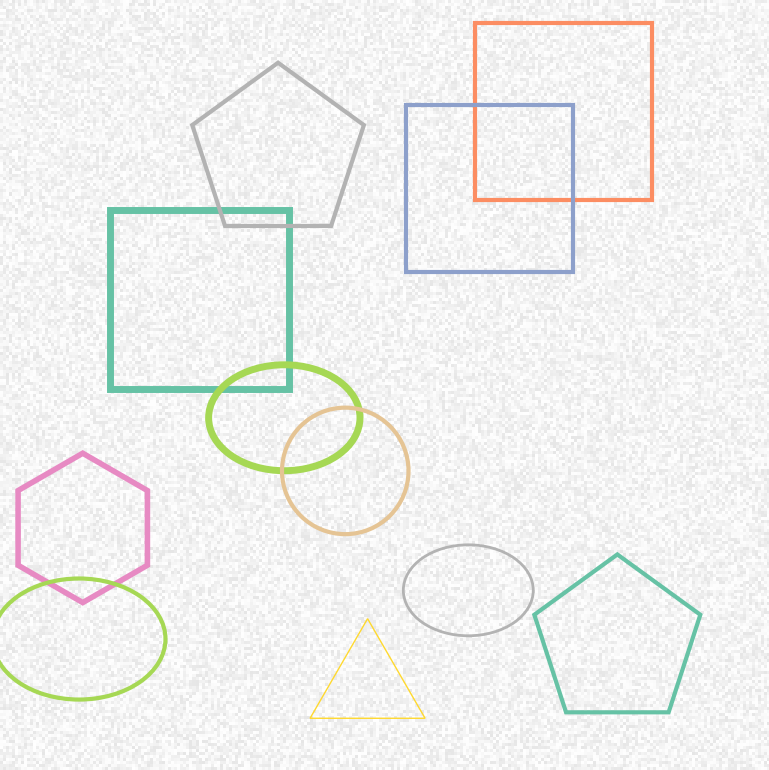[{"shape": "square", "thickness": 2.5, "radius": 0.58, "center": [0.259, 0.611]}, {"shape": "pentagon", "thickness": 1.5, "radius": 0.57, "center": [0.802, 0.167]}, {"shape": "square", "thickness": 1.5, "radius": 0.57, "center": [0.732, 0.855]}, {"shape": "square", "thickness": 1.5, "radius": 0.54, "center": [0.636, 0.756]}, {"shape": "hexagon", "thickness": 2, "radius": 0.48, "center": [0.107, 0.314]}, {"shape": "oval", "thickness": 1.5, "radius": 0.56, "center": [0.103, 0.17]}, {"shape": "oval", "thickness": 2.5, "radius": 0.49, "center": [0.369, 0.457]}, {"shape": "triangle", "thickness": 0.5, "radius": 0.43, "center": [0.477, 0.11]}, {"shape": "circle", "thickness": 1.5, "radius": 0.41, "center": [0.448, 0.388]}, {"shape": "oval", "thickness": 1, "radius": 0.42, "center": [0.608, 0.233]}, {"shape": "pentagon", "thickness": 1.5, "radius": 0.59, "center": [0.361, 0.801]}]